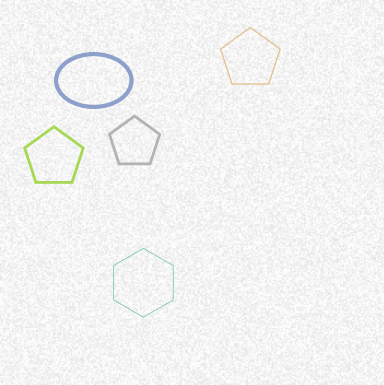[{"shape": "hexagon", "thickness": 0.5, "radius": 0.45, "center": [0.373, 0.266]}, {"shape": "oval", "thickness": 3, "radius": 0.49, "center": [0.244, 0.791]}, {"shape": "pentagon", "thickness": 2, "radius": 0.4, "center": [0.14, 0.591]}, {"shape": "pentagon", "thickness": 1, "radius": 0.41, "center": [0.65, 0.847]}, {"shape": "pentagon", "thickness": 2, "radius": 0.34, "center": [0.349, 0.63]}]